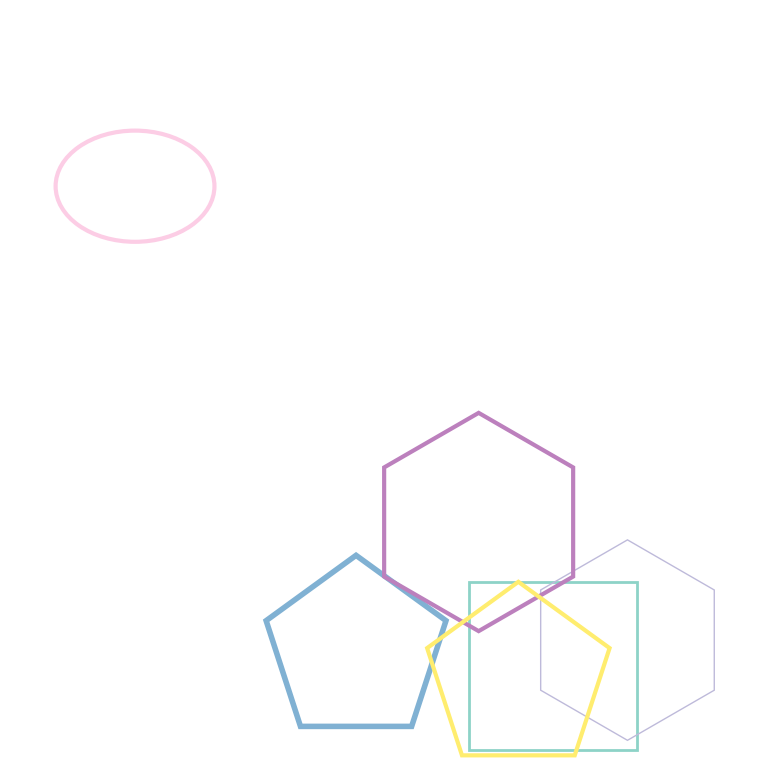[{"shape": "square", "thickness": 1, "radius": 0.55, "center": [0.719, 0.135]}, {"shape": "hexagon", "thickness": 0.5, "radius": 0.65, "center": [0.815, 0.169]}, {"shape": "pentagon", "thickness": 2, "radius": 0.61, "center": [0.462, 0.156]}, {"shape": "oval", "thickness": 1.5, "radius": 0.52, "center": [0.175, 0.758]}, {"shape": "hexagon", "thickness": 1.5, "radius": 0.71, "center": [0.622, 0.322]}, {"shape": "pentagon", "thickness": 1.5, "radius": 0.62, "center": [0.673, 0.12]}]